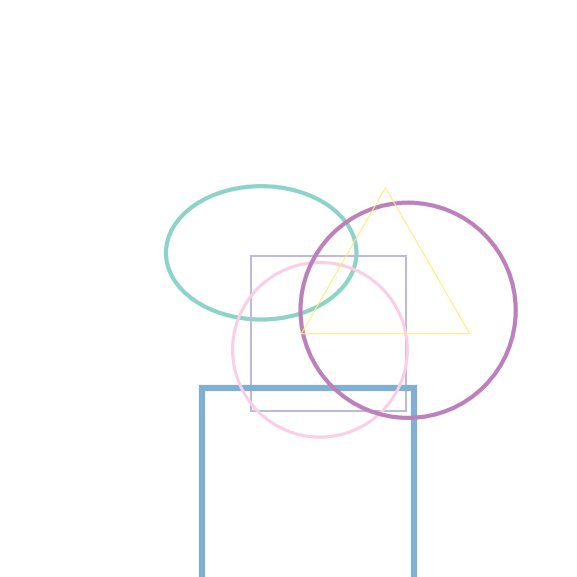[{"shape": "oval", "thickness": 2, "radius": 0.82, "center": [0.452, 0.561]}, {"shape": "square", "thickness": 1, "radius": 0.67, "center": [0.569, 0.422]}, {"shape": "square", "thickness": 3, "radius": 0.92, "center": [0.533, 0.143]}, {"shape": "circle", "thickness": 1.5, "radius": 0.76, "center": [0.554, 0.393]}, {"shape": "circle", "thickness": 2, "radius": 0.93, "center": [0.707, 0.462]}, {"shape": "triangle", "thickness": 0.5, "radius": 0.84, "center": [0.668, 0.505]}]